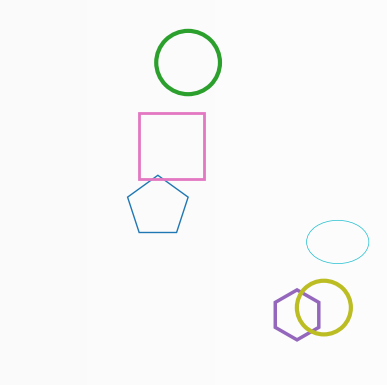[{"shape": "pentagon", "thickness": 1, "radius": 0.41, "center": [0.407, 0.463]}, {"shape": "circle", "thickness": 3, "radius": 0.41, "center": [0.485, 0.838]}, {"shape": "hexagon", "thickness": 2.5, "radius": 0.32, "center": [0.767, 0.182]}, {"shape": "square", "thickness": 2, "radius": 0.42, "center": [0.442, 0.62]}, {"shape": "circle", "thickness": 3, "radius": 0.35, "center": [0.836, 0.201]}, {"shape": "oval", "thickness": 0.5, "radius": 0.4, "center": [0.872, 0.372]}]